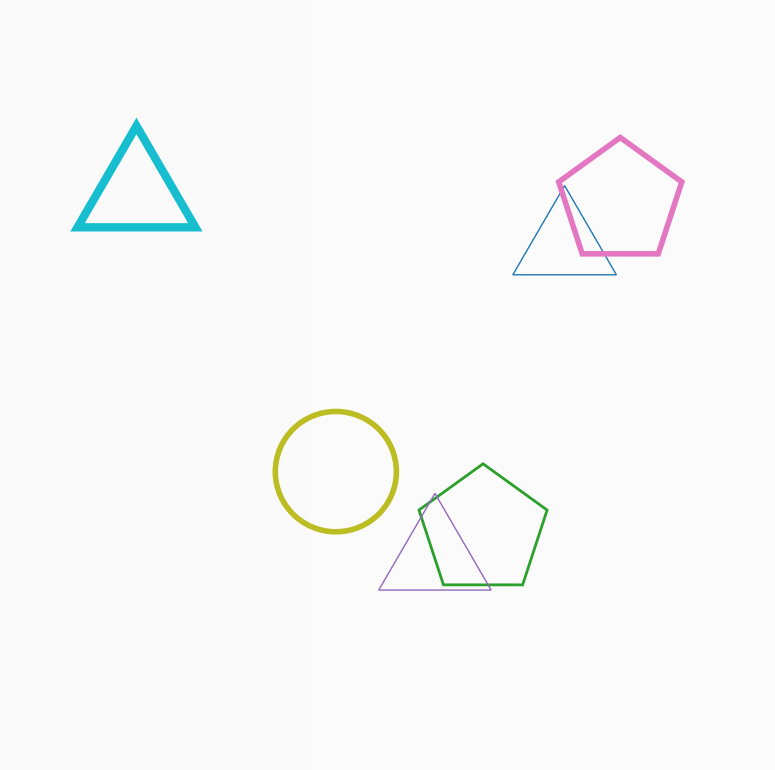[{"shape": "triangle", "thickness": 0.5, "radius": 0.39, "center": [0.729, 0.682]}, {"shape": "pentagon", "thickness": 1, "radius": 0.43, "center": [0.623, 0.311]}, {"shape": "triangle", "thickness": 0.5, "radius": 0.42, "center": [0.561, 0.276]}, {"shape": "pentagon", "thickness": 2, "radius": 0.42, "center": [0.8, 0.738]}, {"shape": "circle", "thickness": 2, "radius": 0.39, "center": [0.433, 0.387]}, {"shape": "triangle", "thickness": 3, "radius": 0.44, "center": [0.176, 0.749]}]